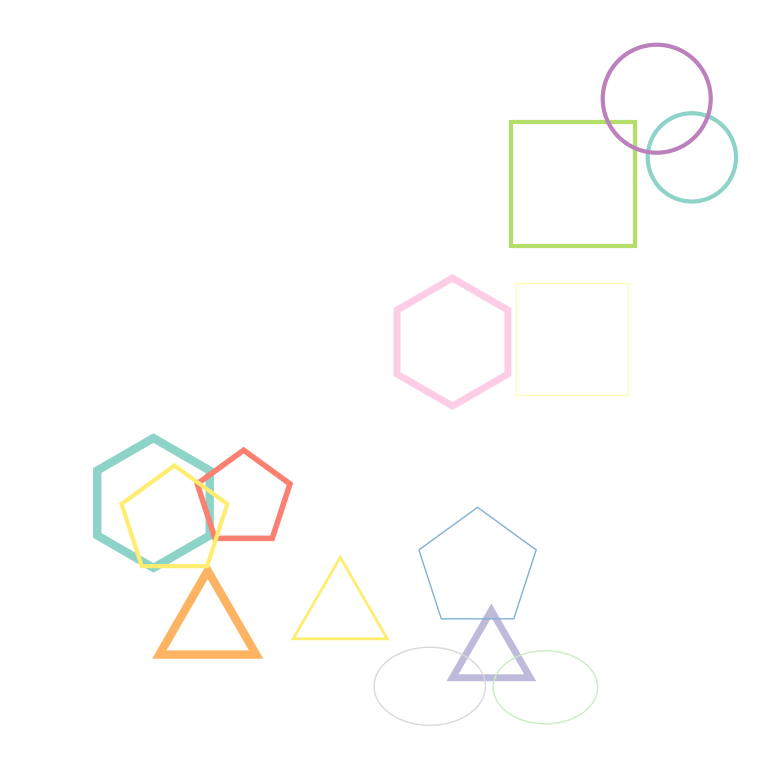[{"shape": "circle", "thickness": 1.5, "radius": 0.29, "center": [0.899, 0.796]}, {"shape": "hexagon", "thickness": 3, "radius": 0.42, "center": [0.199, 0.347]}, {"shape": "square", "thickness": 0.5, "radius": 0.36, "center": [0.743, 0.559]}, {"shape": "triangle", "thickness": 2.5, "radius": 0.29, "center": [0.638, 0.149]}, {"shape": "pentagon", "thickness": 2, "radius": 0.32, "center": [0.316, 0.352]}, {"shape": "pentagon", "thickness": 0.5, "radius": 0.4, "center": [0.62, 0.261]}, {"shape": "triangle", "thickness": 3, "radius": 0.36, "center": [0.27, 0.186]}, {"shape": "square", "thickness": 1.5, "radius": 0.4, "center": [0.744, 0.761]}, {"shape": "hexagon", "thickness": 2.5, "radius": 0.42, "center": [0.588, 0.556]}, {"shape": "oval", "thickness": 0.5, "radius": 0.36, "center": [0.558, 0.109]}, {"shape": "circle", "thickness": 1.5, "radius": 0.35, "center": [0.853, 0.872]}, {"shape": "oval", "thickness": 0.5, "radius": 0.34, "center": [0.708, 0.107]}, {"shape": "pentagon", "thickness": 1.5, "radius": 0.36, "center": [0.227, 0.323]}, {"shape": "triangle", "thickness": 1, "radius": 0.35, "center": [0.442, 0.206]}]